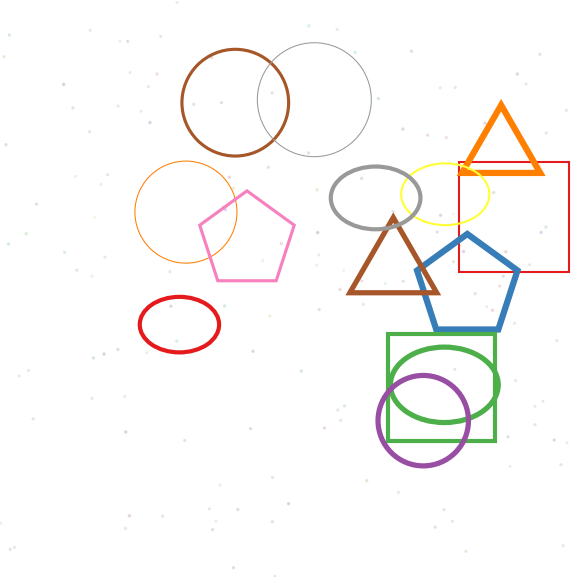[{"shape": "oval", "thickness": 2, "radius": 0.34, "center": [0.311, 0.437]}, {"shape": "square", "thickness": 1, "radius": 0.47, "center": [0.89, 0.624]}, {"shape": "pentagon", "thickness": 3, "radius": 0.46, "center": [0.809, 0.503]}, {"shape": "oval", "thickness": 2.5, "radius": 0.47, "center": [0.769, 0.333]}, {"shape": "square", "thickness": 2, "radius": 0.46, "center": [0.765, 0.328]}, {"shape": "circle", "thickness": 2.5, "radius": 0.39, "center": [0.733, 0.271]}, {"shape": "circle", "thickness": 0.5, "radius": 0.44, "center": [0.322, 0.632]}, {"shape": "triangle", "thickness": 3, "radius": 0.39, "center": [0.868, 0.739]}, {"shape": "oval", "thickness": 1, "radius": 0.38, "center": [0.771, 0.663]}, {"shape": "circle", "thickness": 1.5, "radius": 0.46, "center": [0.407, 0.821]}, {"shape": "triangle", "thickness": 2.5, "radius": 0.43, "center": [0.681, 0.536]}, {"shape": "pentagon", "thickness": 1.5, "radius": 0.43, "center": [0.428, 0.583]}, {"shape": "oval", "thickness": 2, "radius": 0.39, "center": [0.65, 0.656]}, {"shape": "circle", "thickness": 0.5, "radius": 0.49, "center": [0.544, 0.826]}]